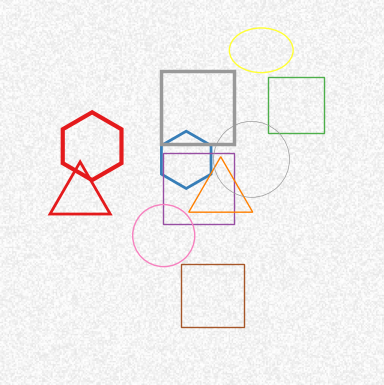[{"shape": "triangle", "thickness": 2, "radius": 0.45, "center": [0.208, 0.489]}, {"shape": "hexagon", "thickness": 3, "radius": 0.44, "center": [0.239, 0.62]}, {"shape": "hexagon", "thickness": 2, "radius": 0.37, "center": [0.484, 0.585]}, {"shape": "square", "thickness": 1, "radius": 0.36, "center": [0.768, 0.727]}, {"shape": "square", "thickness": 1, "radius": 0.46, "center": [0.516, 0.51]}, {"shape": "triangle", "thickness": 1, "radius": 0.48, "center": [0.573, 0.497]}, {"shape": "oval", "thickness": 1, "radius": 0.41, "center": [0.679, 0.869]}, {"shape": "square", "thickness": 1, "radius": 0.41, "center": [0.551, 0.231]}, {"shape": "circle", "thickness": 1, "radius": 0.4, "center": [0.425, 0.388]}, {"shape": "square", "thickness": 2.5, "radius": 0.48, "center": [0.513, 0.721]}, {"shape": "circle", "thickness": 0.5, "radius": 0.49, "center": [0.653, 0.586]}]